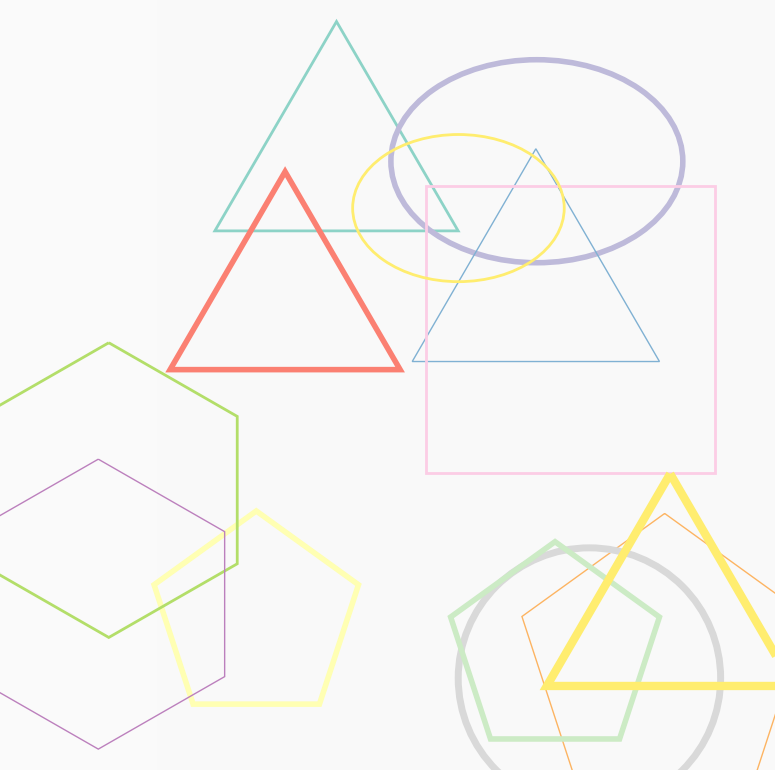[{"shape": "triangle", "thickness": 1, "radius": 0.91, "center": [0.434, 0.791]}, {"shape": "pentagon", "thickness": 2, "radius": 0.69, "center": [0.331, 0.198]}, {"shape": "oval", "thickness": 2, "radius": 0.94, "center": [0.693, 0.791]}, {"shape": "triangle", "thickness": 2, "radius": 0.86, "center": [0.368, 0.606]}, {"shape": "triangle", "thickness": 0.5, "radius": 0.92, "center": [0.691, 0.623]}, {"shape": "pentagon", "thickness": 0.5, "radius": 0.97, "center": [0.858, 0.14]}, {"shape": "hexagon", "thickness": 1, "radius": 0.96, "center": [0.14, 0.364]}, {"shape": "square", "thickness": 1, "radius": 0.93, "center": [0.737, 0.572]}, {"shape": "circle", "thickness": 2.5, "radius": 0.85, "center": [0.761, 0.119]}, {"shape": "hexagon", "thickness": 0.5, "radius": 0.94, "center": [0.127, 0.215]}, {"shape": "pentagon", "thickness": 2, "radius": 0.71, "center": [0.716, 0.155]}, {"shape": "triangle", "thickness": 3, "radius": 0.92, "center": [0.865, 0.201]}, {"shape": "oval", "thickness": 1, "radius": 0.68, "center": [0.592, 0.73]}]